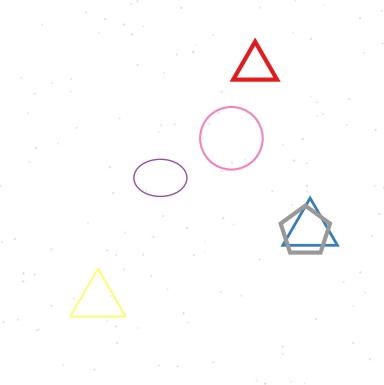[{"shape": "triangle", "thickness": 3, "radius": 0.33, "center": [0.663, 0.826]}, {"shape": "triangle", "thickness": 2, "radius": 0.41, "center": [0.805, 0.404]}, {"shape": "oval", "thickness": 1, "radius": 0.34, "center": [0.417, 0.538]}, {"shape": "triangle", "thickness": 1, "radius": 0.41, "center": [0.255, 0.22]}, {"shape": "circle", "thickness": 1.5, "radius": 0.41, "center": [0.601, 0.641]}, {"shape": "pentagon", "thickness": 3, "radius": 0.34, "center": [0.793, 0.398]}]